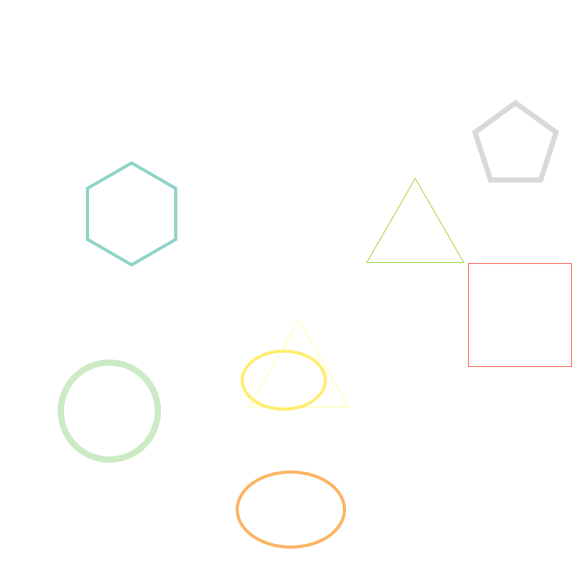[{"shape": "hexagon", "thickness": 1.5, "radius": 0.44, "center": [0.228, 0.629]}, {"shape": "triangle", "thickness": 0.5, "radius": 0.5, "center": [0.518, 0.344]}, {"shape": "square", "thickness": 0.5, "radius": 0.44, "center": [0.9, 0.455]}, {"shape": "oval", "thickness": 1.5, "radius": 0.46, "center": [0.504, 0.117]}, {"shape": "triangle", "thickness": 0.5, "radius": 0.49, "center": [0.719, 0.593]}, {"shape": "pentagon", "thickness": 2.5, "radius": 0.37, "center": [0.893, 0.747]}, {"shape": "circle", "thickness": 3, "radius": 0.42, "center": [0.189, 0.287]}, {"shape": "oval", "thickness": 1.5, "radius": 0.36, "center": [0.491, 0.341]}]